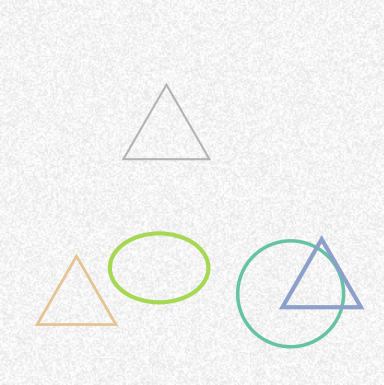[{"shape": "circle", "thickness": 2.5, "radius": 0.69, "center": [0.755, 0.237]}, {"shape": "triangle", "thickness": 3, "radius": 0.59, "center": [0.836, 0.261]}, {"shape": "oval", "thickness": 3, "radius": 0.64, "center": [0.413, 0.304]}, {"shape": "triangle", "thickness": 2, "radius": 0.59, "center": [0.199, 0.216]}, {"shape": "triangle", "thickness": 1.5, "radius": 0.64, "center": [0.432, 0.651]}]